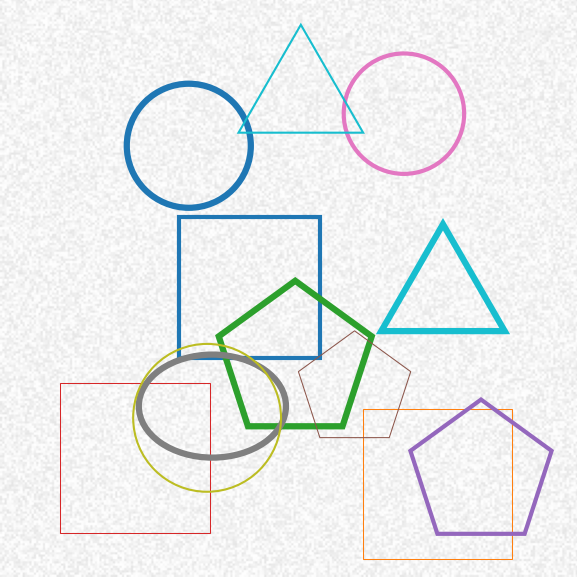[{"shape": "square", "thickness": 2, "radius": 0.61, "center": [0.433, 0.502]}, {"shape": "circle", "thickness": 3, "radius": 0.54, "center": [0.327, 0.747]}, {"shape": "square", "thickness": 0.5, "radius": 0.65, "center": [0.758, 0.161]}, {"shape": "pentagon", "thickness": 3, "radius": 0.7, "center": [0.511, 0.374]}, {"shape": "square", "thickness": 0.5, "radius": 0.65, "center": [0.234, 0.206]}, {"shape": "pentagon", "thickness": 2, "radius": 0.64, "center": [0.833, 0.179]}, {"shape": "pentagon", "thickness": 0.5, "radius": 0.51, "center": [0.614, 0.324]}, {"shape": "circle", "thickness": 2, "radius": 0.52, "center": [0.699, 0.802]}, {"shape": "oval", "thickness": 3, "radius": 0.64, "center": [0.368, 0.296]}, {"shape": "circle", "thickness": 1, "radius": 0.64, "center": [0.359, 0.276]}, {"shape": "triangle", "thickness": 3, "radius": 0.62, "center": [0.767, 0.487]}, {"shape": "triangle", "thickness": 1, "radius": 0.62, "center": [0.521, 0.832]}]